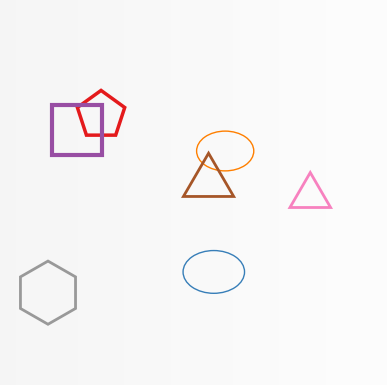[{"shape": "pentagon", "thickness": 2.5, "radius": 0.32, "center": [0.261, 0.701]}, {"shape": "oval", "thickness": 1, "radius": 0.4, "center": [0.552, 0.294]}, {"shape": "square", "thickness": 3, "radius": 0.33, "center": [0.199, 0.662]}, {"shape": "oval", "thickness": 1, "radius": 0.37, "center": [0.581, 0.608]}, {"shape": "triangle", "thickness": 2, "radius": 0.37, "center": [0.538, 0.527]}, {"shape": "triangle", "thickness": 2, "radius": 0.3, "center": [0.801, 0.491]}, {"shape": "hexagon", "thickness": 2, "radius": 0.41, "center": [0.124, 0.24]}]